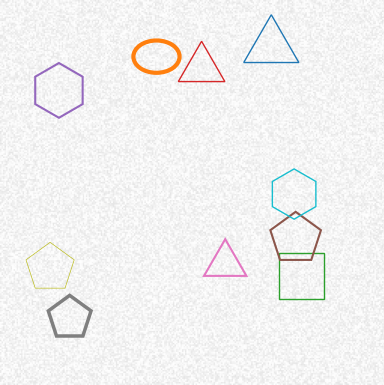[{"shape": "triangle", "thickness": 1, "radius": 0.41, "center": [0.705, 0.879]}, {"shape": "oval", "thickness": 3, "radius": 0.3, "center": [0.406, 0.853]}, {"shape": "square", "thickness": 1, "radius": 0.3, "center": [0.783, 0.283]}, {"shape": "triangle", "thickness": 1, "radius": 0.35, "center": [0.524, 0.823]}, {"shape": "hexagon", "thickness": 1.5, "radius": 0.36, "center": [0.153, 0.765]}, {"shape": "pentagon", "thickness": 1.5, "radius": 0.35, "center": [0.768, 0.381]}, {"shape": "triangle", "thickness": 1.5, "radius": 0.32, "center": [0.585, 0.315]}, {"shape": "pentagon", "thickness": 2.5, "radius": 0.29, "center": [0.181, 0.174]}, {"shape": "pentagon", "thickness": 0.5, "radius": 0.33, "center": [0.13, 0.305]}, {"shape": "hexagon", "thickness": 1, "radius": 0.33, "center": [0.764, 0.496]}]